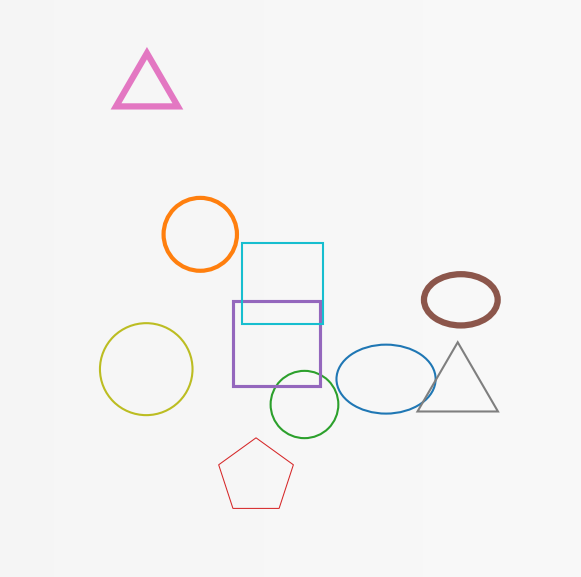[{"shape": "oval", "thickness": 1, "radius": 0.43, "center": [0.664, 0.343]}, {"shape": "circle", "thickness": 2, "radius": 0.32, "center": [0.345, 0.593]}, {"shape": "circle", "thickness": 1, "radius": 0.29, "center": [0.524, 0.299]}, {"shape": "pentagon", "thickness": 0.5, "radius": 0.34, "center": [0.44, 0.173]}, {"shape": "square", "thickness": 1.5, "radius": 0.37, "center": [0.476, 0.404]}, {"shape": "oval", "thickness": 3, "radius": 0.32, "center": [0.793, 0.48]}, {"shape": "triangle", "thickness": 3, "radius": 0.31, "center": [0.253, 0.846]}, {"shape": "triangle", "thickness": 1, "radius": 0.4, "center": [0.787, 0.327]}, {"shape": "circle", "thickness": 1, "radius": 0.4, "center": [0.252, 0.36]}, {"shape": "square", "thickness": 1, "radius": 0.35, "center": [0.486, 0.508]}]